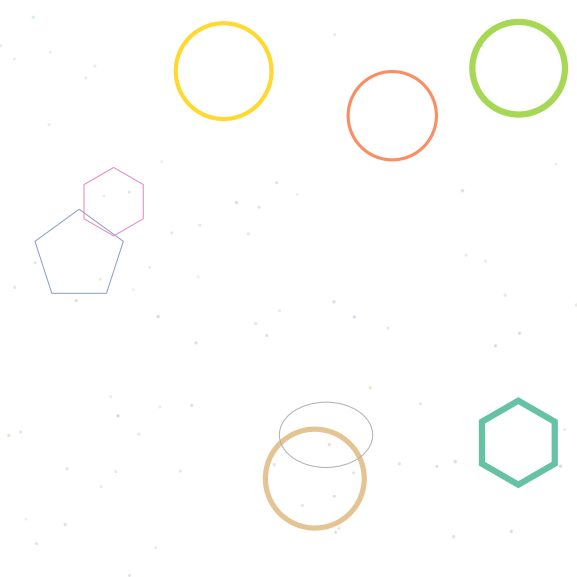[{"shape": "hexagon", "thickness": 3, "radius": 0.36, "center": [0.898, 0.233]}, {"shape": "circle", "thickness": 1.5, "radius": 0.38, "center": [0.679, 0.799]}, {"shape": "pentagon", "thickness": 0.5, "radius": 0.4, "center": [0.137, 0.556]}, {"shape": "hexagon", "thickness": 0.5, "radius": 0.3, "center": [0.197, 0.65]}, {"shape": "circle", "thickness": 3, "radius": 0.4, "center": [0.898, 0.881]}, {"shape": "circle", "thickness": 2, "radius": 0.41, "center": [0.387, 0.876]}, {"shape": "circle", "thickness": 2.5, "radius": 0.43, "center": [0.545, 0.17]}, {"shape": "oval", "thickness": 0.5, "radius": 0.4, "center": [0.565, 0.246]}]